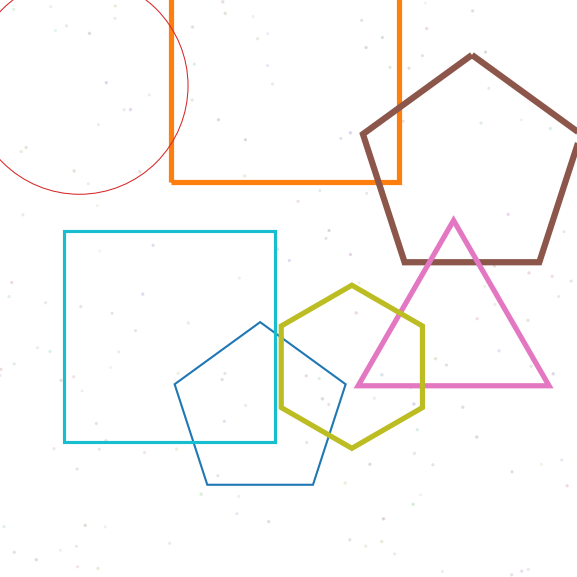[{"shape": "pentagon", "thickness": 1, "radius": 0.78, "center": [0.45, 0.286]}, {"shape": "square", "thickness": 2.5, "radius": 0.99, "center": [0.494, 0.881]}, {"shape": "circle", "thickness": 0.5, "radius": 0.94, "center": [0.138, 0.851]}, {"shape": "pentagon", "thickness": 3, "radius": 0.99, "center": [0.817, 0.706]}, {"shape": "triangle", "thickness": 2.5, "radius": 0.95, "center": [0.785, 0.427]}, {"shape": "hexagon", "thickness": 2.5, "radius": 0.71, "center": [0.609, 0.364]}, {"shape": "square", "thickness": 1.5, "radius": 0.91, "center": [0.293, 0.417]}]